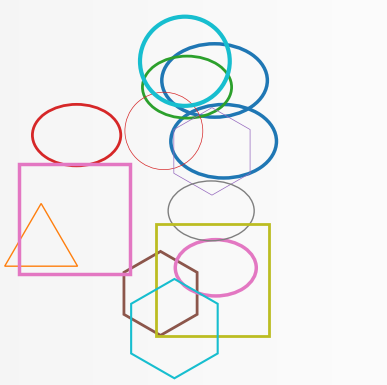[{"shape": "oval", "thickness": 2.5, "radius": 0.68, "center": [0.554, 0.791]}, {"shape": "oval", "thickness": 2.5, "radius": 0.68, "center": [0.577, 0.633]}, {"shape": "triangle", "thickness": 1, "radius": 0.54, "center": [0.106, 0.363]}, {"shape": "oval", "thickness": 2, "radius": 0.58, "center": [0.483, 0.774]}, {"shape": "oval", "thickness": 2, "radius": 0.57, "center": [0.198, 0.649]}, {"shape": "circle", "thickness": 0.5, "radius": 0.5, "center": [0.423, 0.66]}, {"shape": "hexagon", "thickness": 0.5, "radius": 0.57, "center": [0.547, 0.607]}, {"shape": "hexagon", "thickness": 2, "radius": 0.55, "center": [0.414, 0.238]}, {"shape": "oval", "thickness": 2.5, "radius": 0.52, "center": [0.557, 0.304]}, {"shape": "square", "thickness": 2.5, "radius": 0.71, "center": [0.193, 0.432]}, {"shape": "oval", "thickness": 1, "radius": 0.56, "center": [0.545, 0.452]}, {"shape": "square", "thickness": 2, "radius": 0.73, "center": [0.548, 0.273]}, {"shape": "hexagon", "thickness": 1.5, "radius": 0.64, "center": [0.45, 0.146]}, {"shape": "circle", "thickness": 3, "radius": 0.58, "center": [0.477, 0.841]}]